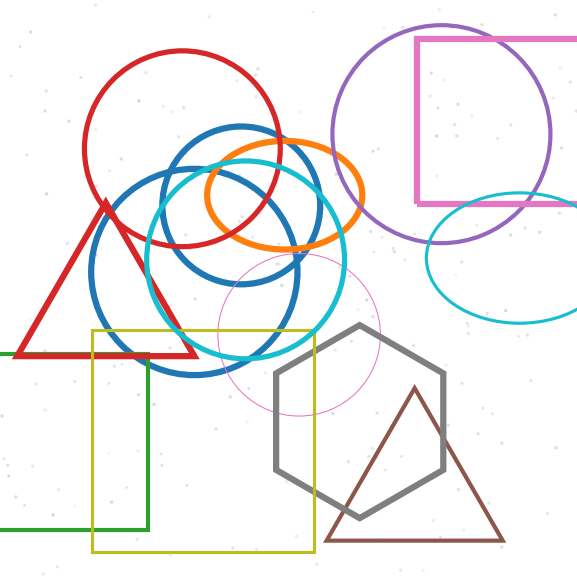[{"shape": "circle", "thickness": 3, "radius": 0.68, "center": [0.418, 0.643]}, {"shape": "circle", "thickness": 3, "radius": 0.89, "center": [0.336, 0.528]}, {"shape": "oval", "thickness": 3, "radius": 0.67, "center": [0.493, 0.661]}, {"shape": "square", "thickness": 2, "radius": 0.77, "center": [0.104, 0.234]}, {"shape": "triangle", "thickness": 3, "radius": 0.89, "center": [0.183, 0.471]}, {"shape": "circle", "thickness": 2.5, "radius": 0.85, "center": [0.316, 0.742]}, {"shape": "circle", "thickness": 2, "radius": 0.94, "center": [0.764, 0.767]}, {"shape": "triangle", "thickness": 2, "radius": 0.88, "center": [0.718, 0.151]}, {"shape": "circle", "thickness": 0.5, "radius": 0.7, "center": [0.518, 0.419]}, {"shape": "square", "thickness": 3, "radius": 0.71, "center": [0.865, 0.788]}, {"shape": "hexagon", "thickness": 3, "radius": 0.84, "center": [0.623, 0.269]}, {"shape": "square", "thickness": 1.5, "radius": 0.96, "center": [0.351, 0.236]}, {"shape": "oval", "thickness": 1.5, "radius": 0.81, "center": [0.9, 0.552]}, {"shape": "circle", "thickness": 2.5, "radius": 0.86, "center": [0.425, 0.549]}]